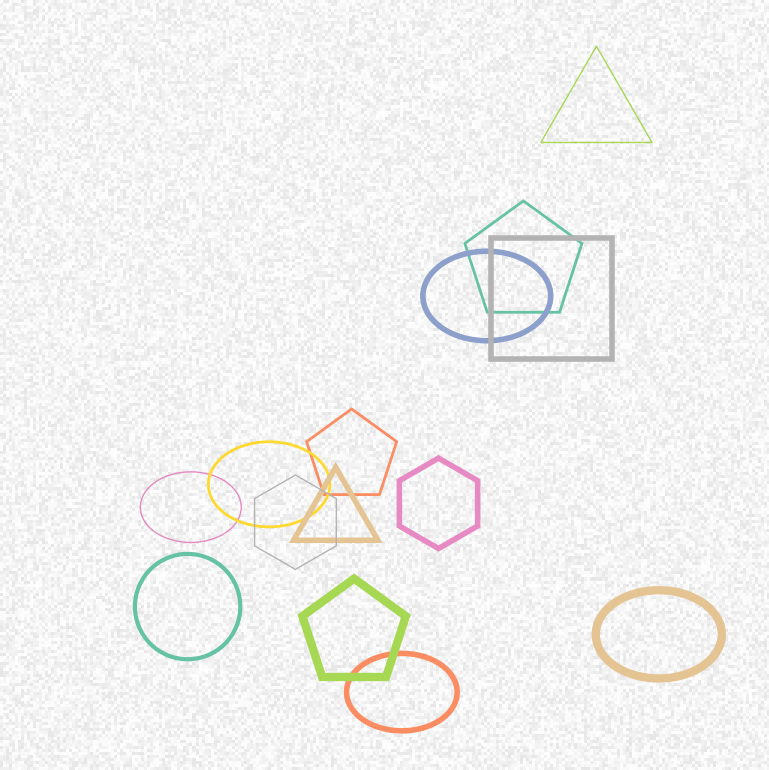[{"shape": "circle", "thickness": 1.5, "radius": 0.34, "center": [0.244, 0.212]}, {"shape": "pentagon", "thickness": 1, "radius": 0.4, "center": [0.68, 0.659]}, {"shape": "oval", "thickness": 2, "radius": 0.36, "center": [0.522, 0.101]}, {"shape": "pentagon", "thickness": 1, "radius": 0.31, "center": [0.457, 0.407]}, {"shape": "oval", "thickness": 2, "radius": 0.42, "center": [0.632, 0.616]}, {"shape": "oval", "thickness": 0.5, "radius": 0.33, "center": [0.248, 0.341]}, {"shape": "hexagon", "thickness": 2, "radius": 0.29, "center": [0.569, 0.346]}, {"shape": "triangle", "thickness": 0.5, "radius": 0.42, "center": [0.775, 0.857]}, {"shape": "pentagon", "thickness": 3, "radius": 0.35, "center": [0.46, 0.178]}, {"shape": "oval", "thickness": 1, "radius": 0.39, "center": [0.349, 0.371]}, {"shape": "triangle", "thickness": 2, "radius": 0.32, "center": [0.436, 0.33]}, {"shape": "oval", "thickness": 3, "radius": 0.41, "center": [0.856, 0.176]}, {"shape": "hexagon", "thickness": 0.5, "radius": 0.31, "center": [0.384, 0.322]}, {"shape": "square", "thickness": 2, "radius": 0.39, "center": [0.716, 0.612]}]